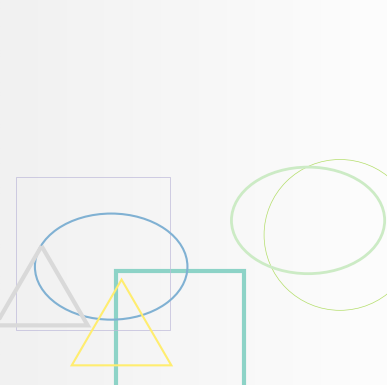[{"shape": "square", "thickness": 3, "radius": 0.83, "center": [0.464, 0.132]}, {"shape": "square", "thickness": 0.5, "radius": 0.99, "center": [0.24, 0.342]}, {"shape": "oval", "thickness": 1.5, "radius": 0.98, "center": [0.287, 0.308]}, {"shape": "circle", "thickness": 0.5, "radius": 0.98, "center": [0.877, 0.39]}, {"shape": "triangle", "thickness": 3, "radius": 0.69, "center": [0.107, 0.224]}, {"shape": "oval", "thickness": 2, "radius": 0.99, "center": [0.795, 0.428]}, {"shape": "triangle", "thickness": 1.5, "radius": 0.74, "center": [0.314, 0.125]}]